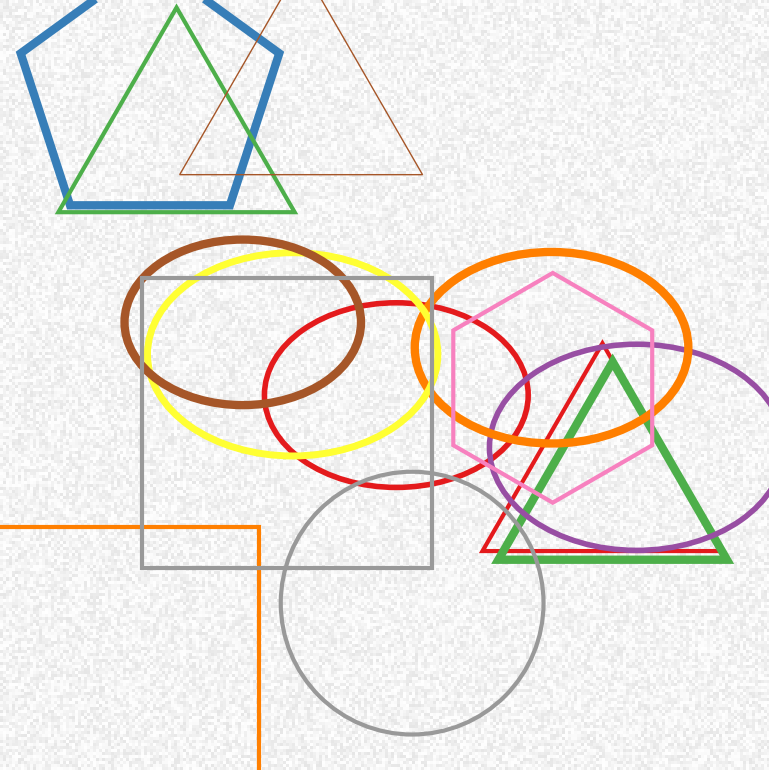[{"shape": "triangle", "thickness": 1.5, "radius": 0.9, "center": [0.782, 0.374]}, {"shape": "oval", "thickness": 2, "radius": 0.86, "center": [0.515, 0.487]}, {"shape": "pentagon", "thickness": 3, "radius": 0.88, "center": [0.195, 0.876]}, {"shape": "triangle", "thickness": 3, "radius": 0.86, "center": [0.796, 0.359]}, {"shape": "triangle", "thickness": 1.5, "radius": 0.89, "center": [0.229, 0.813]}, {"shape": "oval", "thickness": 2, "radius": 0.96, "center": [0.827, 0.419]}, {"shape": "oval", "thickness": 3, "radius": 0.89, "center": [0.716, 0.548]}, {"shape": "square", "thickness": 1.5, "radius": 0.93, "center": [0.15, 0.13]}, {"shape": "oval", "thickness": 2.5, "radius": 0.94, "center": [0.38, 0.54]}, {"shape": "oval", "thickness": 3, "radius": 0.77, "center": [0.315, 0.581]}, {"shape": "triangle", "thickness": 0.5, "radius": 0.91, "center": [0.391, 0.864]}, {"shape": "hexagon", "thickness": 1.5, "radius": 0.75, "center": [0.718, 0.496]}, {"shape": "circle", "thickness": 1.5, "radius": 0.85, "center": [0.535, 0.217]}, {"shape": "square", "thickness": 1.5, "radius": 0.94, "center": [0.373, 0.451]}]